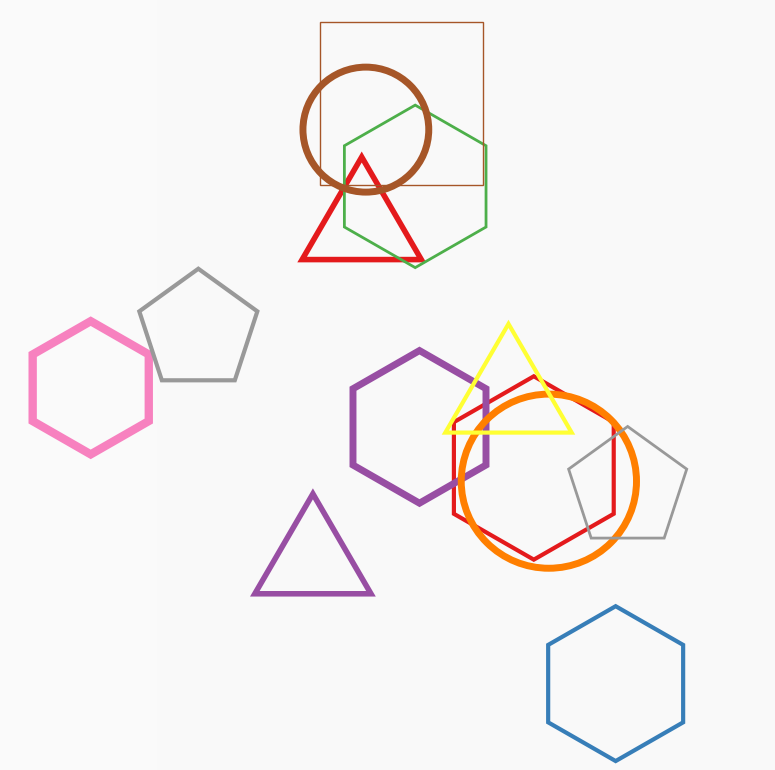[{"shape": "triangle", "thickness": 2, "radius": 0.44, "center": [0.467, 0.707]}, {"shape": "hexagon", "thickness": 1.5, "radius": 0.6, "center": [0.689, 0.392]}, {"shape": "hexagon", "thickness": 1.5, "radius": 0.5, "center": [0.794, 0.112]}, {"shape": "hexagon", "thickness": 1, "radius": 0.53, "center": [0.536, 0.758]}, {"shape": "triangle", "thickness": 2, "radius": 0.43, "center": [0.404, 0.272]}, {"shape": "hexagon", "thickness": 2.5, "radius": 0.5, "center": [0.541, 0.446]}, {"shape": "circle", "thickness": 2.5, "radius": 0.57, "center": [0.708, 0.375]}, {"shape": "triangle", "thickness": 1.5, "radius": 0.47, "center": [0.656, 0.485]}, {"shape": "circle", "thickness": 2.5, "radius": 0.41, "center": [0.472, 0.832]}, {"shape": "square", "thickness": 0.5, "radius": 0.53, "center": [0.518, 0.865]}, {"shape": "hexagon", "thickness": 3, "radius": 0.43, "center": [0.117, 0.496]}, {"shape": "pentagon", "thickness": 1, "radius": 0.4, "center": [0.81, 0.366]}, {"shape": "pentagon", "thickness": 1.5, "radius": 0.4, "center": [0.256, 0.571]}]